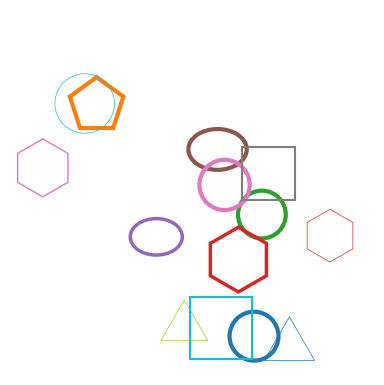[{"shape": "triangle", "thickness": 0.5, "radius": 0.38, "center": [0.752, 0.102]}, {"shape": "circle", "thickness": 3, "radius": 0.32, "center": [0.66, 0.127]}, {"shape": "pentagon", "thickness": 3, "radius": 0.37, "center": [0.251, 0.727]}, {"shape": "circle", "thickness": 3, "radius": 0.31, "center": [0.68, 0.443]}, {"shape": "hexagon", "thickness": 0.5, "radius": 0.34, "center": [0.857, 0.388]}, {"shape": "hexagon", "thickness": 2.5, "radius": 0.42, "center": [0.619, 0.326]}, {"shape": "oval", "thickness": 2.5, "radius": 0.34, "center": [0.406, 0.385]}, {"shape": "oval", "thickness": 3, "radius": 0.38, "center": [0.565, 0.612]}, {"shape": "hexagon", "thickness": 1, "radius": 0.38, "center": [0.111, 0.564]}, {"shape": "circle", "thickness": 3, "radius": 0.33, "center": [0.583, 0.52]}, {"shape": "square", "thickness": 1.5, "radius": 0.34, "center": [0.697, 0.55]}, {"shape": "triangle", "thickness": 0.5, "radius": 0.35, "center": [0.479, 0.15]}, {"shape": "circle", "thickness": 0.5, "radius": 0.39, "center": [0.22, 0.731]}, {"shape": "square", "thickness": 1.5, "radius": 0.4, "center": [0.574, 0.148]}]